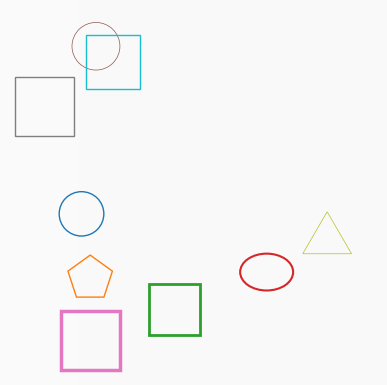[{"shape": "circle", "thickness": 1, "radius": 0.29, "center": [0.21, 0.445]}, {"shape": "pentagon", "thickness": 1, "radius": 0.3, "center": [0.233, 0.277]}, {"shape": "square", "thickness": 2, "radius": 0.33, "center": [0.45, 0.196]}, {"shape": "oval", "thickness": 1.5, "radius": 0.34, "center": [0.688, 0.293]}, {"shape": "circle", "thickness": 0.5, "radius": 0.31, "center": [0.248, 0.88]}, {"shape": "square", "thickness": 2.5, "radius": 0.38, "center": [0.234, 0.115]}, {"shape": "square", "thickness": 1, "radius": 0.38, "center": [0.115, 0.724]}, {"shape": "triangle", "thickness": 0.5, "radius": 0.36, "center": [0.844, 0.377]}, {"shape": "square", "thickness": 1, "radius": 0.35, "center": [0.291, 0.839]}]